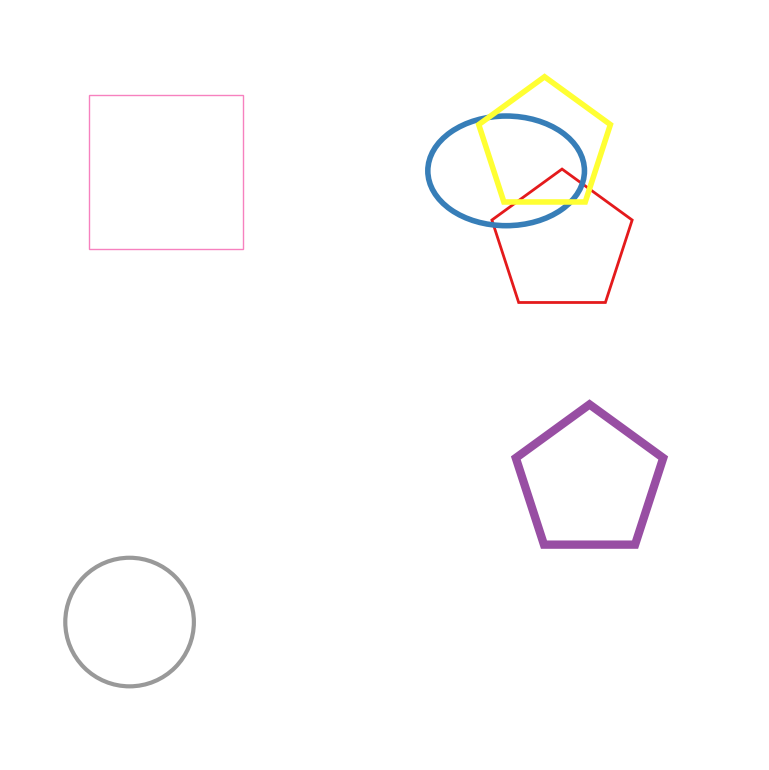[{"shape": "pentagon", "thickness": 1, "radius": 0.48, "center": [0.73, 0.685]}, {"shape": "oval", "thickness": 2, "radius": 0.51, "center": [0.657, 0.778]}, {"shape": "pentagon", "thickness": 3, "radius": 0.5, "center": [0.766, 0.374]}, {"shape": "pentagon", "thickness": 2, "radius": 0.45, "center": [0.707, 0.81]}, {"shape": "square", "thickness": 0.5, "radius": 0.5, "center": [0.215, 0.777]}, {"shape": "circle", "thickness": 1.5, "radius": 0.42, "center": [0.168, 0.192]}]